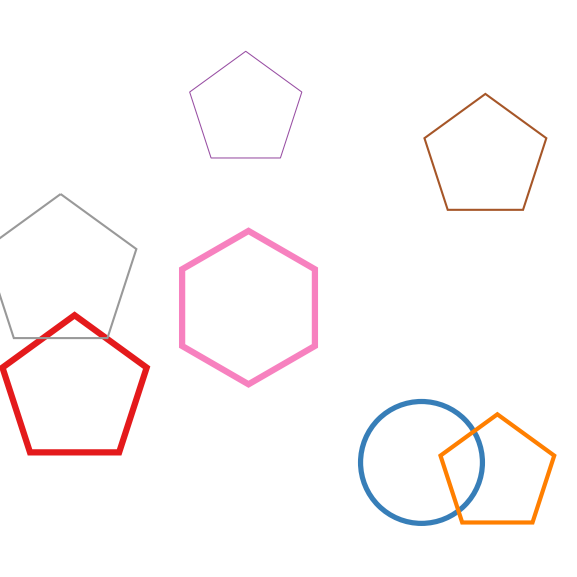[{"shape": "pentagon", "thickness": 3, "radius": 0.66, "center": [0.129, 0.322]}, {"shape": "circle", "thickness": 2.5, "radius": 0.53, "center": [0.73, 0.198]}, {"shape": "pentagon", "thickness": 0.5, "radius": 0.51, "center": [0.426, 0.808]}, {"shape": "pentagon", "thickness": 2, "radius": 0.52, "center": [0.861, 0.178]}, {"shape": "pentagon", "thickness": 1, "radius": 0.55, "center": [0.84, 0.726]}, {"shape": "hexagon", "thickness": 3, "radius": 0.66, "center": [0.43, 0.466]}, {"shape": "pentagon", "thickness": 1, "radius": 0.69, "center": [0.105, 0.525]}]